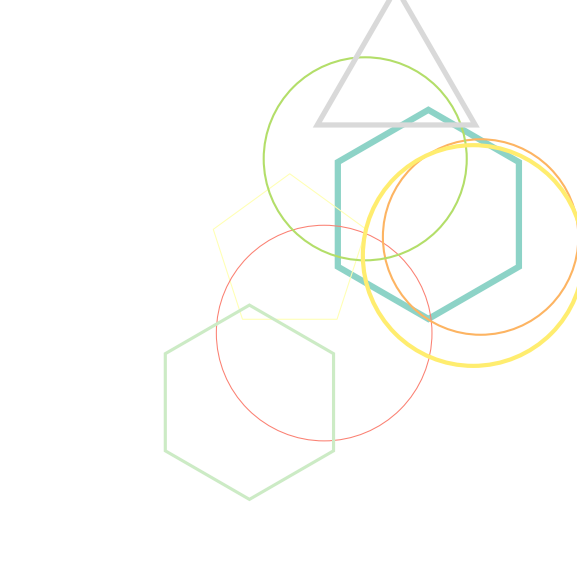[{"shape": "hexagon", "thickness": 3, "radius": 0.91, "center": [0.742, 0.628]}, {"shape": "pentagon", "thickness": 0.5, "radius": 0.7, "center": [0.502, 0.559]}, {"shape": "circle", "thickness": 0.5, "radius": 0.93, "center": [0.561, 0.422]}, {"shape": "circle", "thickness": 1, "radius": 0.85, "center": [0.832, 0.589]}, {"shape": "circle", "thickness": 1, "radius": 0.88, "center": [0.632, 0.724]}, {"shape": "triangle", "thickness": 2.5, "radius": 0.79, "center": [0.686, 0.862]}, {"shape": "hexagon", "thickness": 1.5, "radius": 0.84, "center": [0.432, 0.303]}, {"shape": "circle", "thickness": 2, "radius": 0.96, "center": [0.819, 0.557]}]